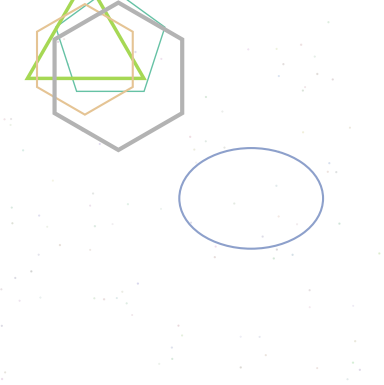[{"shape": "pentagon", "thickness": 1, "radius": 0.75, "center": [0.287, 0.883]}, {"shape": "oval", "thickness": 1.5, "radius": 0.93, "center": [0.652, 0.485]}, {"shape": "triangle", "thickness": 2.5, "radius": 0.87, "center": [0.222, 0.884]}, {"shape": "hexagon", "thickness": 1.5, "radius": 0.72, "center": [0.22, 0.846]}, {"shape": "hexagon", "thickness": 3, "radius": 0.96, "center": [0.307, 0.802]}]